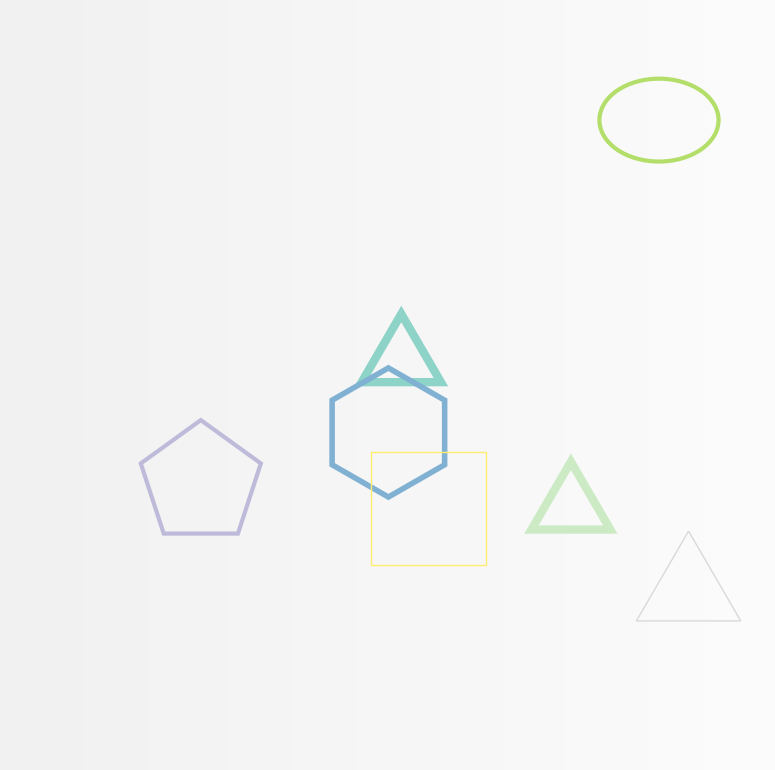[{"shape": "triangle", "thickness": 3, "radius": 0.3, "center": [0.518, 0.533]}, {"shape": "pentagon", "thickness": 1.5, "radius": 0.41, "center": [0.259, 0.373]}, {"shape": "hexagon", "thickness": 2, "radius": 0.42, "center": [0.501, 0.438]}, {"shape": "oval", "thickness": 1.5, "radius": 0.38, "center": [0.85, 0.844]}, {"shape": "triangle", "thickness": 0.5, "radius": 0.39, "center": [0.888, 0.232]}, {"shape": "triangle", "thickness": 3, "radius": 0.29, "center": [0.737, 0.342]}, {"shape": "square", "thickness": 0.5, "radius": 0.37, "center": [0.553, 0.339]}]